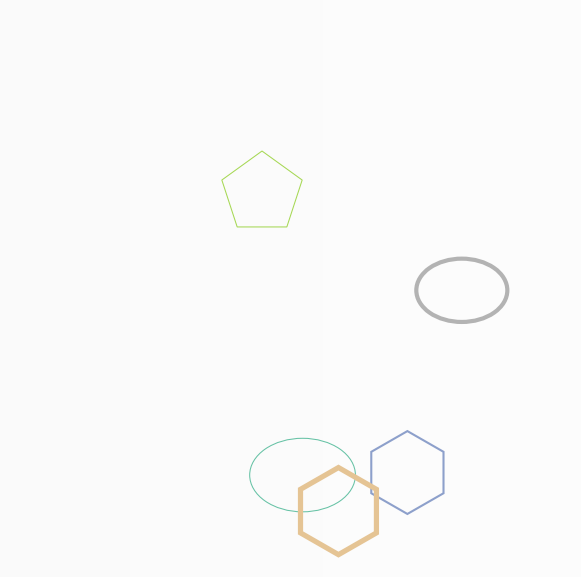[{"shape": "oval", "thickness": 0.5, "radius": 0.45, "center": [0.521, 0.177]}, {"shape": "hexagon", "thickness": 1, "radius": 0.36, "center": [0.701, 0.181]}, {"shape": "pentagon", "thickness": 0.5, "radius": 0.36, "center": [0.451, 0.665]}, {"shape": "hexagon", "thickness": 2.5, "radius": 0.38, "center": [0.582, 0.114]}, {"shape": "oval", "thickness": 2, "radius": 0.39, "center": [0.795, 0.496]}]